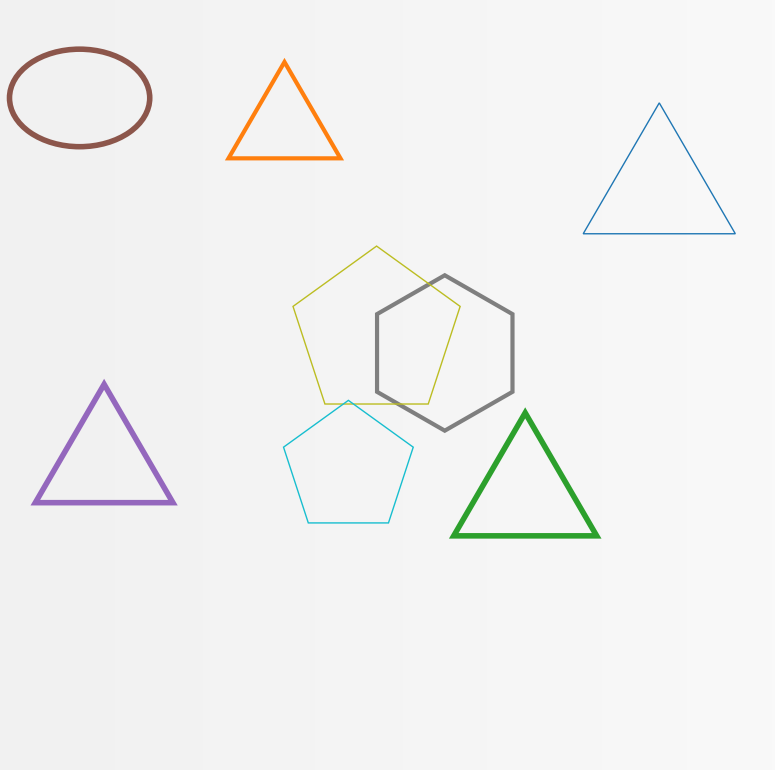[{"shape": "triangle", "thickness": 0.5, "radius": 0.57, "center": [0.851, 0.753]}, {"shape": "triangle", "thickness": 1.5, "radius": 0.42, "center": [0.367, 0.836]}, {"shape": "triangle", "thickness": 2, "radius": 0.53, "center": [0.678, 0.357]}, {"shape": "triangle", "thickness": 2, "radius": 0.51, "center": [0.134, 0.398]}, {"shape": "oval", "thickness": 2, "radius": 0.45, "center": [0.103, 0.873]}, {"shape": "hexagon", "thickness": 1.5, "radius": 0.5, "center": [0.574, 0.542]}, {"shape": "pentagon", "thickness": 0.5, "radius": 0.57, "center": [0.486, 0.567]}, {"shape": "pentagon", "thickness": 0.5, "radius": 0.44, "center": [0.45, 0.392]}]